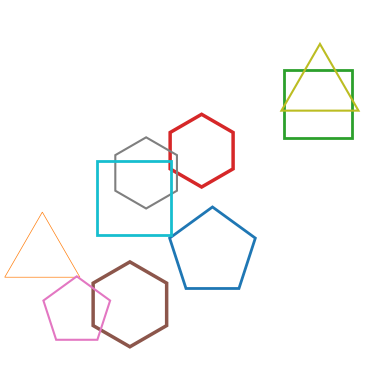[{"shape": "pentagon", "thickness": 2, "radius": 0.59, "center": [0.552, 0.345]}, {"shape": "triangle", "thickness": 0.5, "radius": 0.56, "center": [0.11, 0.336]}, {"shape": "square", "thickness": 2, "radius": 0.44, "center": [0.826, 0.729]}, {"shape": "hexagon", "thickness": 2.5, "radius": 0.47, "center": [0.524, 0.609]}, {"shape": "hexagon", "thickness": 2.5, "radius": 0.55, "center": [0.337, 0.21]}, {"shape": "pentagon", "thickness": 1.5, "radius": 0.46, "center": [0.199, 0.191]}, {"shape": "hexagon", "thickness": 1.5, "radius": 0.46, "center": [0.38, 0.551]}, {"shape": "triangle", "thickness": 1.5, "radius": 0.58, "center": [0.831, 0.77]}, {"shape": "square", "thickness": 2, "radius": 0.48, "center": [0.347, 0.486]}]